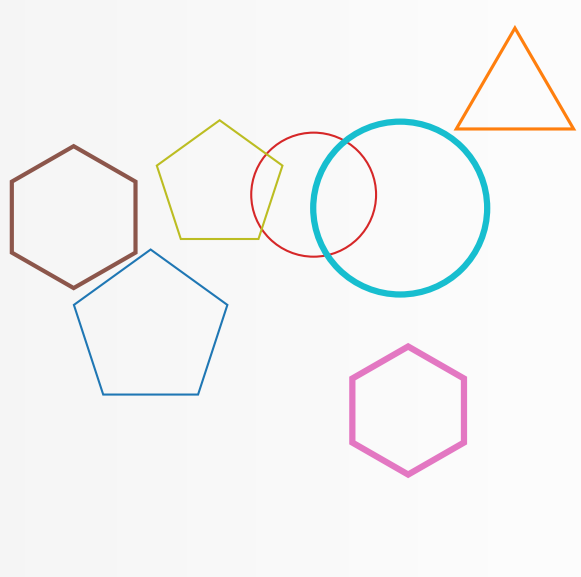[{"shape": "pentagon", "thickness": 1, "radius": 0.69, "center": [0.259, 0.428]}, {"shape": "triangle", "thickness": 1.5, "radius": 0.58, "center": [0.886, 0.834]}, {"shape": "circle", "thickness": 1, "radius": 0.54, "center": [0.54, 0.662]}, {"shape": "hexagon", "thickness": 2, "radius": 0.61, "center": [0.127, 0.623]}, {"shape": "hexagon", "thickness": 3, "radius": 0.55, "center": [0.702, 0.288]}, {"shape": "pentagon", "thickness": 1, "radius": 0.57, "center": [0.378, 0.677]}, {"shape": "circle", "thickness": 3, "radius": 0.75, "center": [0.689, 0.639]}]